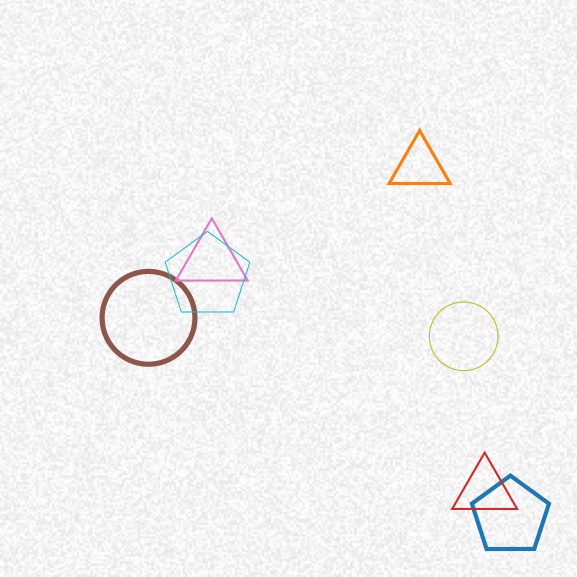[{"shape": "pentagon", "thickness": 2, "radius": 0.35, "center": [0.884, 0.105]}, {"shape": "triangle", "thickness": 1.5, "radius": 0.31, "center": [0.727, 0.712]}, {"shape": "triangle", "thickness": 1, "radius": 0.32, "center": [0.839, 0.15]}, {"shape": "circle", "thickness": 2.5, "radius": 0.4, "center": [0.257, 0.449]}, {"shape": "triangle", "thickness": 1, "radius": 0.36, "center": [0.367, 0.549]}, {"shape": "circle", "thickness": 0.5, "radius": 0.3, "center": [0.803, 0.417]}, {"shape": "pentagon", "thickness": 0.5, "radius": 0.39, "center": [0.359, 0.521]}]